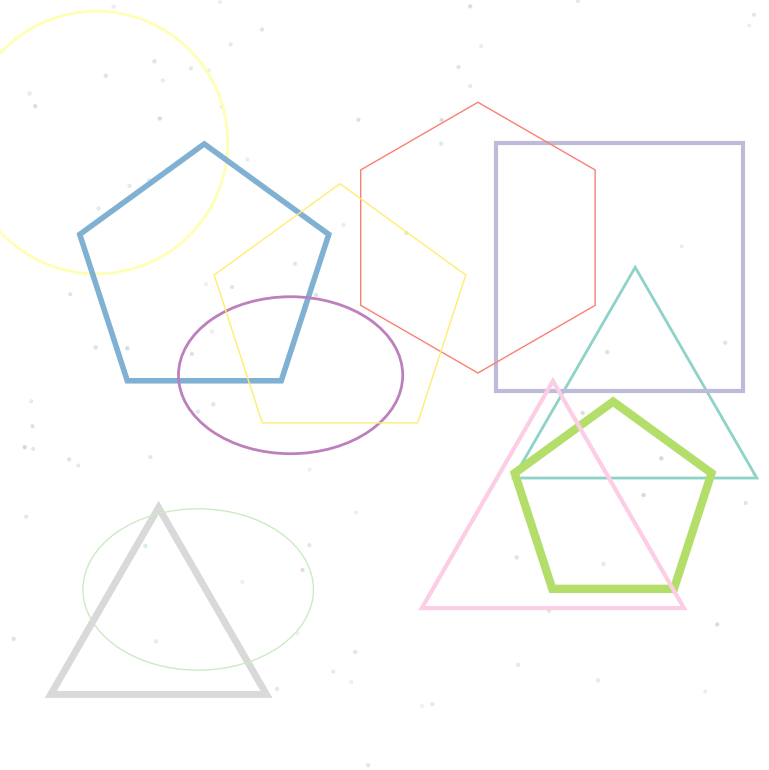[{"shape": "triangle", "thickness": 1, "radius": 0.91, "center": [0.825, 0.47]}, {"shape": "circle", "thickness": 1, "radius": 0.85, "center": [0.125, 0.815]}, {"shape": "square", "thickness": 1.5, "radius": 0.8, "center": [0.805, 0.653]}, {"shape": "hexagon", "thickness": 0.5, "radius": 0.88, "center": [0.621, 0.691]}, {"shape": "pentagon", "thickness": 2, "radius": 0.85, "center": [0.265, 0.643]}, {"shape": "pentagon", "thickness": 3, "radius": 0.67, "center": [0.796, 0.344]}, {"shape": "triangle", "thickness": 1.5, "radius": 0.98, "center": [0.718, 0.309]}, {"shape": "triangle", "thickness": 2.5, "radius": 0.81, "center": [0.206, 0.179]}, {"shape": "oval", "thickness": 1, "radius": 0.73, "center": [0.377, 0.513]}, {"shape": "oval", "thickness": 0.5, "radius": 0.75, "center": [0.257, 0.234]}, {"shape": "pentagon", "thickness": 0.5, "radius": 0.86, "center": [0.442, 0.59]}]